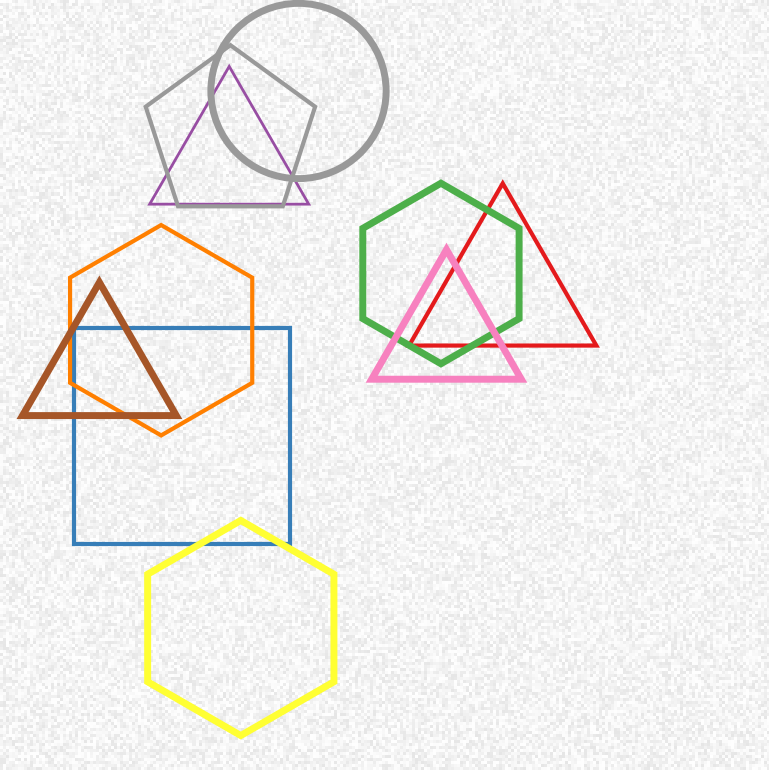[{"shape": "triangle", "thickness": 1.5, "radius": 0.7, "center": [0.653, 0.621]}, {"shape": "square", "thickness": 1.5, "radius": 0.7, "center": [0.237, 0.434]}, {"shape": "hexagon", "thickness": 2.5, "radius": 0.59, "center": [0.573, 0.645]}, {"shape": "triangle", "thickness": 1, "radius": 0.6, "center": [0.298, 0.794]}, {"shape": "hexagon", "thickness": 1.5, "radius": 0.68, "center": [0.209, 0.571]}, {"shape": "hexagon", "thickness": 2.5, "radius": 0.7, "center": [0.313, 0.184]}, {"shape": "triangle", "thickness": 2.5, "radius": 0.58, "center": [0.129, 0.518]}, {"shape": "triangle", "thickness": 2.5, "radius": 0.56, "center": [0.58, 0.564]}, {"shape": "pentagon", "thickness": 1.5, "radius": 0.58, "center": [0.299, 0.826]}, {"shape": "circle", "thickness": 2.5, "radius": 0.57, "center": [0.388, 0.882]}]